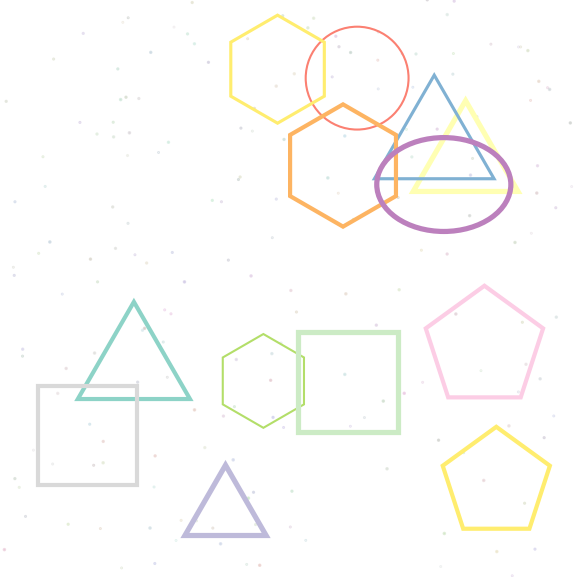[{"shape": "triangle", "thickness": 2, "radius": 0.56, "center": [0.232, 0.364]}, {"shape": "triangle", "thickness": 2.5, "radius": 0.52, "center": [0.806, 0.72]}, {"shape": "triangle", "thickness": 2.5, "radius": 0.41, "center": [0.391, 0.112]}, {"shape": "circle", "thickness": 1, "radius": 0.45, "center": [0.618, 0.864]}, {"shape": "triangle", "thickness": 1.5, "radius": 0.6, "center": [0.752, 0.749]}, {"shape": "hexagon", "thickness": 2, "radius": 0.53, "center": [0.594, 0.713]}, {"shape": "hexagon", "thickness": 1, "radius": 0.41, "center": [0.456, 0.34]}, {"shape": "pentagon", "thickness": 2, "radius": 0.53, "center": [0.839, 0.397]}, {"shape": "square", "thickness": 2, "radius": 0.43, "center": [0.152, 0.246]}, {"shape": "oval", "thickness": 2.5, "radius": 0.58, "center": [0.768, 0.68]}, {"shape": "square", "thickness": 2.5, "radius": 0.43, "center": [0.603, 0.338]}, {"shape": "pentagon", "thickness": 2, "radius": 0.49, "center": [0.859, 0.163]}, {"shape": "hexagon", "thickness": 1.5, "radius": 0.47, "center": [0.481, 0.879]}]